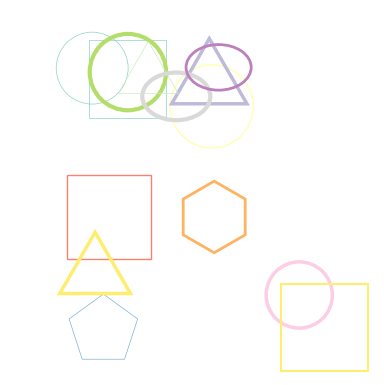[{"shape": "circle", "thickness": 0.5, "radius": 0.47, "center": [0.239, 0.823]}, {"shape": "square", "thickness": 0.5, "radius": 0.5, "center": [0.331, 0.795]}, {"shape": "circle", "thickness": 1, "radius": 0.54, "center": [0.55, 0.724]}, {"shape": "triangle", "thickness": 2.5, "radius": 0.56, "center": [0.544, 0.787]}, {"shape": "square", "thickness": 1, "radius": 0.55, "center": [0.283, 0.436]}, {"shape": "pentagon", "thickness": 0.5, "radius": 0.47, "center": [0.269, 0.143]}, {"shape": "hexagon", "thickness": 2, "radius": 0.46, "center": [0.556, 0.436]}, {"shape": "circle", "thickness": 3, "radius": 0.5, "center": [0.332, 0.813]}, {"shape": "circle", "thickness": 2.5, "radius": 0.43, "center": [0.777, 0.234]}, {"shape": "oval", "thickness": 3, "radius": 0.44, "center": [0.458, 0.75]}, {"shape": "oval", "thickness": 2, "radius": 0.42, "center": [0.568, 0.825]}, {"shape": "triangle", "thickness": 0.5, "radius": 0.45, "center": [0.385, 0.802]}, {"shape": "triangle", "thickness": 2.5, "radius": 0.53, "center": [0.247, 0.291]}, {"shape": "square", "thickness": 1.5, "radius": 0.57, "center": [0.843, 0.15]}]